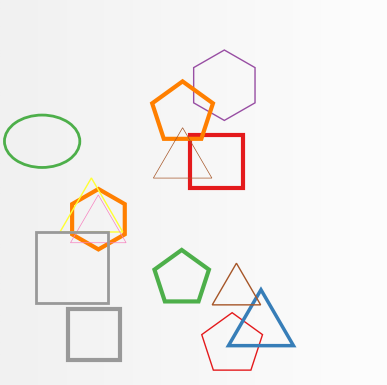[{"shape": "square", "thickness": 3, "radius": 0.35, "center": [0.559, 0.581]}, {"shape": "pentagon", "thickness": 1, "radius": 0.41, "center": [0.599, 0.105]}, {"shape": "triangle", "thickness": 2.5, "radius": 0.48, "center": [0.673, 0.151]}, {"shape": "oval", "thickness": 2, "radius": 0.49, "center": [0.109, 0.633]}, {"shape": "pentagon", "thickness": 3, "radius": 0.37, "center": [0.469, 0.277]}, {"shape": "hexagon", "thickness": 1, "radius": 0.46, "center": [0.579, 0.779]}, {"shape": "pentagon", "thickness": 3, "radius": 0.41, "center": [0.471, 0.706]}, {"shape": "hexagon", "thickness": 3, "radius": 0.39, "center": [0.254, 0.431]}, {"shape": "triangle", "thickness": 1, "radius": 0.47, "center": [0.236, 0.444]}, {"shape": "triangle", "thickness": 1, "radius": 0.36, "center": [0.61, 0.244]}, {"shape": "triangle", "thickness": 0.5, "radius": 0.44, "center": [0.471, 0.581]}, {"shape": "triangle", "thickness": 0.5, "radius": 0.41, "center": [0.254, 0.411]}, {"shape": "square", "thickness": 3, "radius": 0.33, "center": [0.243, 0.131]}, {"shape": "square", "thickness": 2, "radius": 0.46, "center": [0.186, 0.305]}]